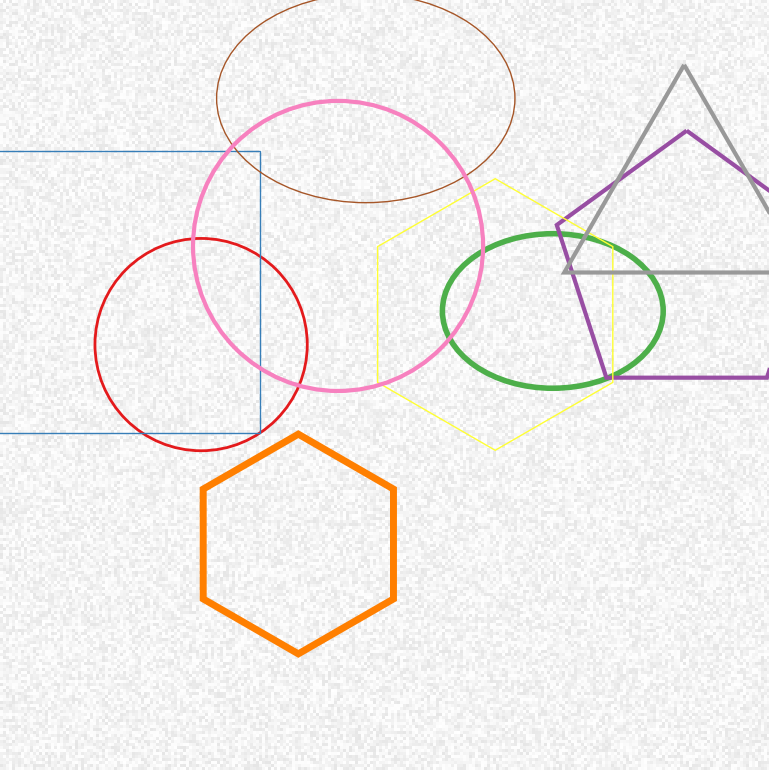[{"shape": "circle", "thickness": 1, "radius": 0.69, "center": [0.261, 0.552]}, {"shape": "square", "thickness": 0.5, "radius": 0.92, "center": [0.154, 0.621]}, {"shape": "oval", "thickness": 2, "radius": 0.72, "center": [0.718, 0.596]}, {"shape": "pentagon", "thickness": 1.5, "radius": 0.89, "center": [0.892, 0.653]}, {"shape": "hexagon", "thickness": 2.5, "radius": 0.71, "center": [0.387, 0.293]}, {"shape": "hexagon", "thickness": 0.5, "radius": 0.88, "center": [0.643, 0.592]}, {"shape": "oval", "thickness": 0.5, "radius": 0.97, "center": [0.475, 0.872]}, {"shape": "circle", "thickness": 1.5, "radius": 0.94, "center": [0.439, 0.681]}, {"shape": "triangle", "thickness": 1.5, "radius": 0.9, "center": [0.888, 0.736]}]